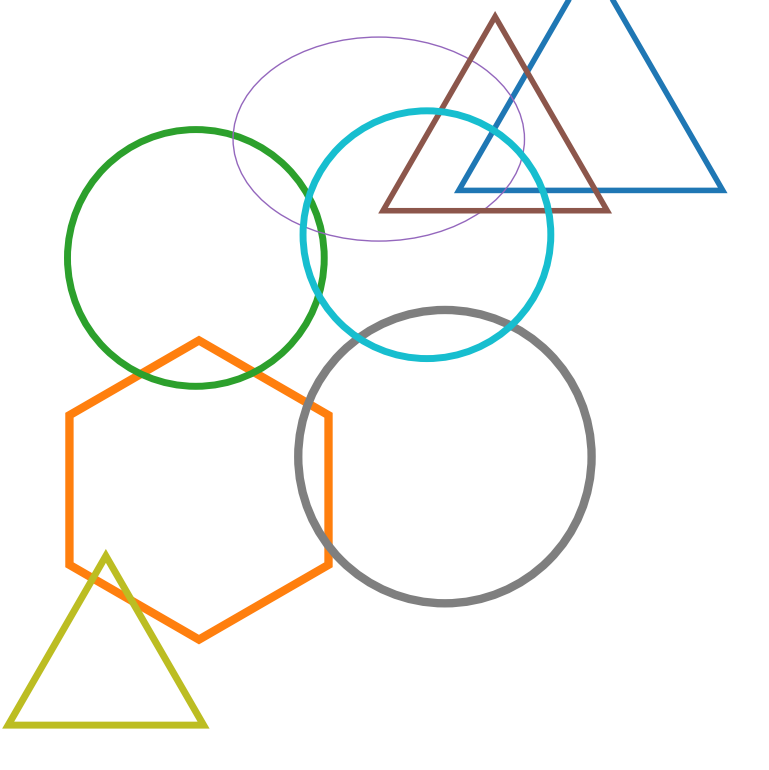[{"shape": "triangle", "thickness": 2, "radius": 0.99, "center": [0.767, 0.852]}, {"shape": "hexagon", "thickness": 3, "radius": 0.97, "center": [0.258, 0.364]}, {"shape": "circle", "thickness": 2.5, "radius": 0.83, "center": [0.254, 0.665]}, {"shape": "oval", "thickness": 0.5, "radius": 0.95, "center": [0.492, 0.819]}, {"shape": "triangle", "thickness": 2, "radius": 0.84, "center": [0.643, 0.81]}, {"shape": "circle", "thickness": 3, "radius": 0.95, "center": [0.578, 0.407]}, {"shape": "triangle", "thickness": 2.5, "radius": 0.73, "center": [0.137, 0.132]}, {"shape": "circle", "thickness": 2.5, "radius": 0.8, "center": [0.554, 0.695]}]